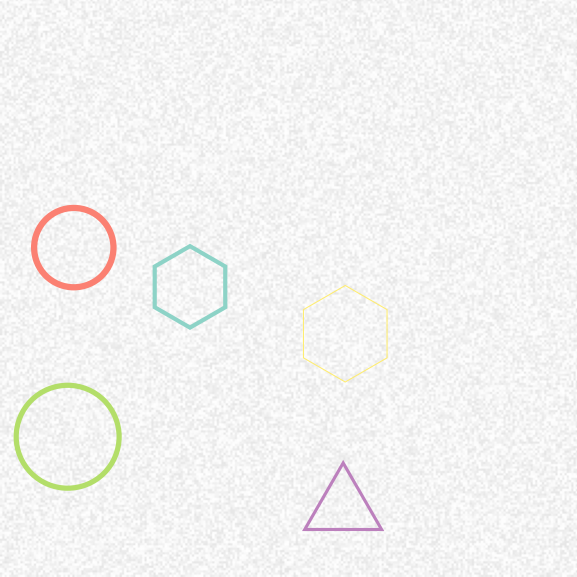[{"shape": "hexagon", "thickness": 2, "radius": 0.35, "center": [0.329, 0.502]}, {"shape": "circle", "thickness": 3, "radius": 0.34, "center": [0.128, 0.57]}, {"shape": "circle", "thickness": 2.5, "radius": 0.45, "center": [0.117, 0.243]}, {"shape": "triangle", "thickness": 1.5, "radius": 0.38, "center": [0.594, 0.121]}, {"shape": "hexagon", "thickness": 0.5, "radius": 0.42, "center": [0.598, 0.421]}]